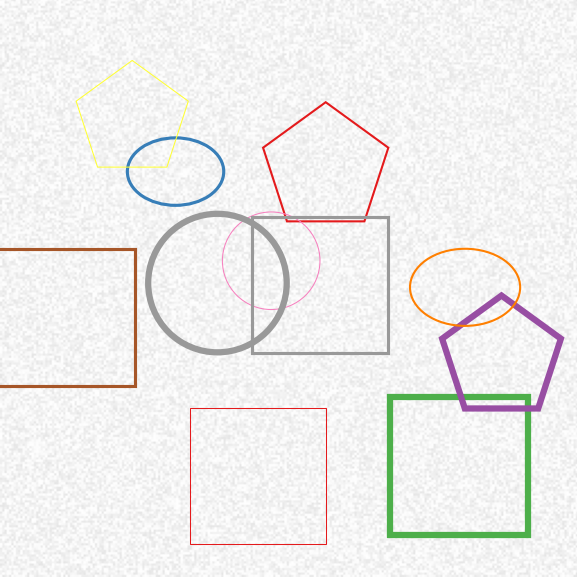[{"shape": "square", "thickness": 0.5, "radius": 0.59, "center": [0.447, 0.175]}, {"shape": "pentagon", "thickness": 1, "radius": 0.57, "center": [0.564, 0.708]}, {"shape": "oval", "thickness": 1.5, "radius": 0.42, "center": [0.304, 0.702]}, {"shape": "square", "thickness": 3, "radius": 0.6, "center": [0.794, 0.193]}, {"shape": "pentagon", "thickness": 3, "radius": 0.54, "center": [0.868, 0.379]}, {"shape": "oval", "thickness": 1, "radius": 0.48, "center": [0.805, 0.502]}, {"shape": "pentagon", "thickness": 0.5, "radius": 0.51, "center": [0.229, 0.792]}, {"shape": "square", "thickness": 1.5, "radius": 0.59, "center": [0.114, 0.449]}, {"shape": "circle", "thickness": 0.5, "radius": 0.42, "center": [0.47, 0.548]}, {"shape": "square", "thickness": 1.5, "radius": 0.59, "center": [0.554, 0.506]}, {"shape": "circle", "thickness": 3, "radius": 0.6, "center": [0.377, 0.509]}]